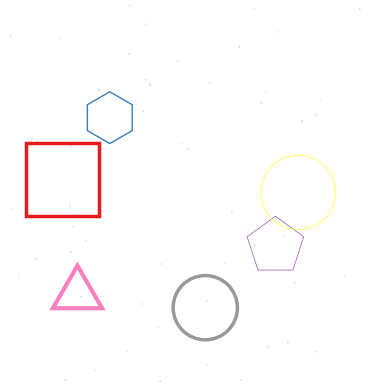[{"shape": "square", "thickness": 2.5, "radius": 0.47, "center": [0.162, 0.533]}, {"shape": "hexagon", "thickness": 1, "radius": 0.34, "center": [0.285, 0.694]}, {"shape": "pentagon", "thickness": 0.5, "radius": 0.39, "center": [0.715, 0.361]}, {"shape": "circle", "thickness": 0.5, "radius": 0.48, "center": [0.775, 0.5]}, {"shape": "triangle", "thickness": 3, "radius": 0.37, "center": [0.201, 0.236]}, {"shape": "circle", "thickness": 2.5, "radius": 0.42, "center": [0.533, 0.201]}]